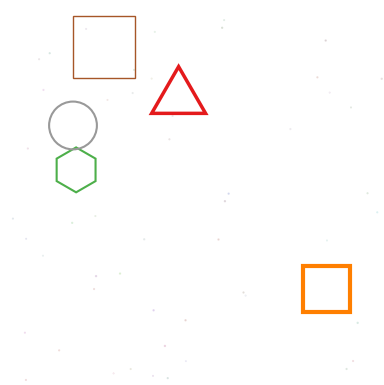[{"shape": "triangle", "thickness": 2.5, "radius": 0.4, "center": [0.464, 0.746]}, {"shape": "hexagon", "thickness": 1.5, "radius": 0.29, "center": [0.198, 0.559]}, {"shape": "square", "thickness": 3, "radius": 0.3, "center": [0.847, 0.249]}, {"shape": "square", "thickness": 1, "radius": 0.4, "center": [0.271, 0.878]}, {"shape": "circle", "thickness": 1.5, "radius": 0.31, "center": [0.19, 0.674]}]